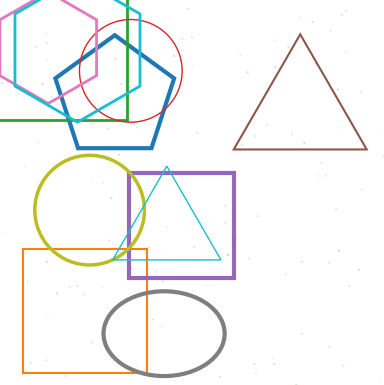[{"shape": "pentagon", "thickness": 3, "radius": 0.81, "center": [0.298, 0.746]}, {"shape": "square", "thickness": 1.5, "radius": 0.8, "center": [0.221, 0.191]}, {"shape": "square", "thickness": 2, "radius": 0.85, "center": [0.161, 0.859]}, {"shape": "circle", "thickness": 1, "radius": 0.67, "center": [0.34, 0.816]}, {"shape": "square", "thickness": 3, "radius": 0.68, "center": [0.472, 0.414]}, {"shape": "triangle", "thickness": 1.5, "radius": 1.0, "center": [0.78, 0.711]}, {"shape": "hexagon", "thickness": 2, "radius": 0.72, "center": [0.125, 0.876]}, {"shape": "oval", "thickness": 3, "radius": 0.79, "center": [0.426, 0.133]}, {"shape": "circle", "thickness": 2.5, "radius": 0.71, "center": [0.233, 0.454]}, {"shape": "triangle", "thickness": 1, "radius": 0.81, "center": [0.433, 0.406]}, {"shape": "hexagon", "thickness": 2, "radius": 0.94, "center": [0.201, 0.87]}]